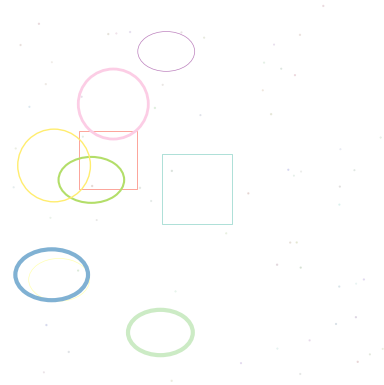[{"shape": "square", "thickness": 0.5, "radius": 0.45, "center": [0.513, 0.51]}, {"shape": "oval", "thickness": 0.5, "radius": 0.4, "center": [0.154, 0.273]}, {"shape": "square", "thickness": 0.5, "radius": 0.38, "center": [0.281, 0.584]}, {"shape": "oval", "thickness": 3, "radius": 0.47, "center": [0.134, 0.286]}, {"shape": "oval", "thickness": 1.5, "radius": 0.43, "center": [0.237, 0.533]}, {"shape": "circle", "thickness": 2, "radius": 0.45, "center": [0.294, 0.73]}, {"shape": "oval", "thickness": 0.5, "radius": 0.37, "center": [0.432, 0.866]}, {"shape": "oval", "thickness": 3, "radius": 0.42, "center": [0.417, 0.136]}, {"shape": "circle", "thickness": 1, "radius": 0.47, "center": [0.14, 0.57]}]